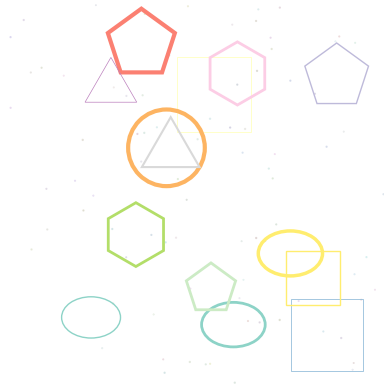[{"shape": "oval", "thickness": 1, "radius": 0.38, "center": [0.237, 0.176]}, {"shape": "oval", "thickness": 2, "radius": 0.41, "center": [0.606, 0.157]}, {"shape": "square", "thickness": 0.5, "radius": 0.48, "center": [0.556, 0.755]}, {"shape": "pentagon", "thickness": 1, "radius": 0.43, "center": [0.874, 0.801]}, {"shape": "pentagon", "thickness": 3, "radius": 0.46, "center": [0.367, 0.886]}, {"shape": "square", "thickness": 0.5, "radius": 0.47, "center": [0.849, 0.129]}, {"shape": "circle", "thickness": 3, "radius": 0.5, "center": [0.432, 0.616]}, {"shape": "hexagon", "thickness": 2, "radius": 0.41, "center": [0.353, 0.391]}, {"shape": "hexagon", "thickness": 2, "radius": 0.41, "center": [0.617, 0.809]}, {"shape": "triangle", "thickness": 1.5, "radius": 0.43, "center": [0.443, 0.609]}, {"shape": "triangle", "thickness": 0.5, "radius": 0.39, "center": [0.288, 0.773]}, {"shape": "pentagon", "thickness": 2, "radius": 0.34, "center": [0.548, 0.25]}, {"shape": "oval", "thickness": 2.5, "radius": 0.42, "center": [0.754, 0.342]}, {"shape": "square", "thickness": 1, "radius": 0.35, "center": [0.813, 0.279]}]